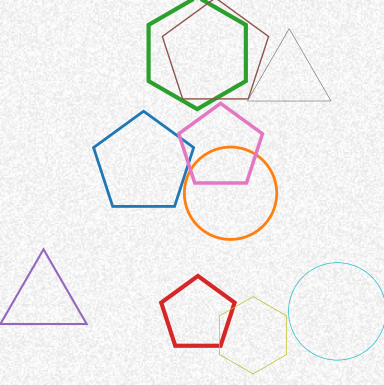[{"shape": "pentagon", "thickness": 2, "radius": 0.68, "center": [0.373, 0.574]}, {"shape": "circle", "thickness": 2, "radius": 0.6, "center": [0.599, 0.498]}, {"shape": "hexagon", "thickness": 3, "radius": 0.73, "center": [0.512, 0.862]}, {"shape": "pentagon", "thickness": 3, "radius": 0.5, "center": [0.514, 0.183]}, {"shape": "triangle", "thickness": 1.5, "radius": 0.65, "center": [0.113, 0.223]}, {"shape": "pentagon", "thickness": 1, "radius": 0.73, "center": [0.56, 0.86]}, {"shape": "pentagon", "thickness": 2.5, "radius": 0.57, "center": [0.573, 0.617]}, {"shape": "triangle", "thickness": 0.5, "radius": 0.63, "center": [0.751, 0.8]}, {"shape": "hexagon", "thickness": 0.5, "radius": 0.5, "center": [0.657, 0.129]}, {"shape": "circle", "thickness": 0.5, "radius": 0.63, "center": [0.876, 0.191]}]